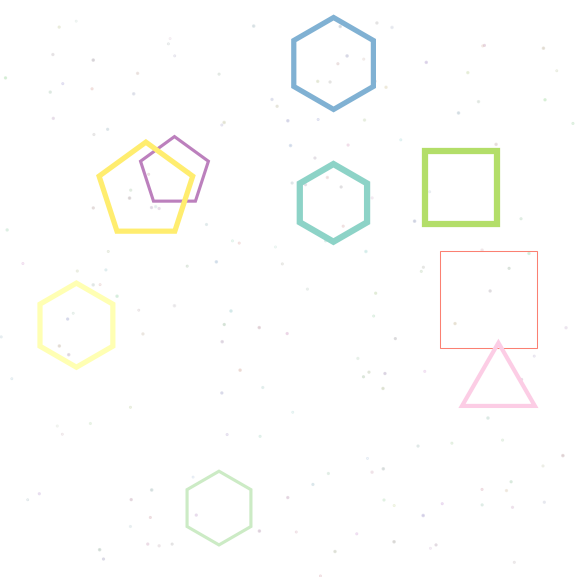[{"shape": "hexagon", "thickness": 3, "radius": 0.34, "center": [0.577, 0.648]}, {"shape": "hexagon", "thickness": 2.5, "radius": 0.36, "center": [0.132, 0.436]}, {"shape": "square", "thickness": 0.5, "radius": 0.42, "center": [0.846, 0.48]}, {"shape": "hexagon", "thickness": 2.5, "radius": 0.4, "center": [0.578, 0.889]}, {"shape": "square", "thickness": 3, "radius": 0.32, "center": [0.798, 0.674]}, {"shape": "triangle", "thickness": 2, "radius": 0.36, "center": [0.863, 0.333]}, {"shape": "pentagon", "thickness": 1.5, "radius": 0.31, "center": [0.302, 0.701]}, {"shape": "hexagon", "thickness": 1.5, "radius": 0.32, "center": [0.379, 0.119]}, {"shape": "pentagon", "thickness": 2.5, "radius": 0.43, "center": [0.253, 0.668]}]